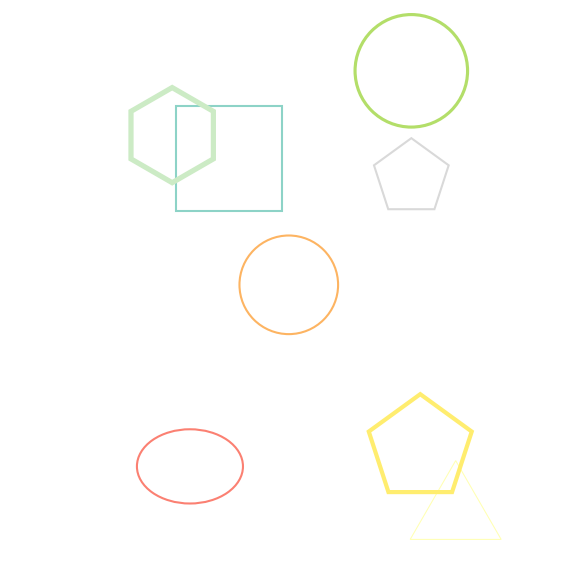[{"shape": "square", "thickness": 1, "radius": 0.46, "center": [0.397, 0.725]}, {"shape": "triangle", "thickness": 0.5, "radius": 0.45, "center": [0.789, 0.111]}, {"shape": "oval", "thickness": 1, "radius": 0.46, "center": [0.329, 0.192]}, {"shape": "circle", "thickness": 1, "radius": 0.43, "center": [0.5, 0.506]}, {"shape": "circle", "thickness": 1.5, "radius": 0.49, "center": [0.712, 0.876]}, {"shape": "pentagon", "thickness": 1, "radius": 0.34, "center": [0.712, 0.692]}, {"shape": "hexagon", "thickness": 2.5, "radius": 0.41, "center": [0.298, 0.765]}, {"shape": "pentagon", "thickness": 2, "radius": 0.47, "center": [0.728, 0.223]}]